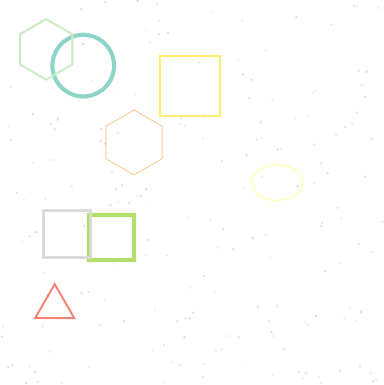[{"shape": "circle", "thickness": 3, "radius": 0.4, "center": [0.216, 0.83]}, {"shape": "oval", "thickness": 1, "radius": 0.33, "center": [0.72, 0.526]}, {"shape": "triangle", "thickness": 1.5, "radius": 0.29, "center": [0.142, 0.203]}, {"shape": "hexagon", "thickness": 0.5, "radius": 0.42, "center": [0.348, 0.63]}, {"shape": "square", "thickness": 3, "radius": 0.29, "center": [0.29, 0.383]}, {"shape": "square", "thickness": 2, "radius": 0.3, "center": [0.173, 0.394]}, {"shape": "hexagon", "thickness": 1.5, "radius": 0.39, "center": [0.12, 0.872]}, {"shape": "square", "thickness": 1.5, "radius": 0.39, "center": [0.493, 0.777]}]